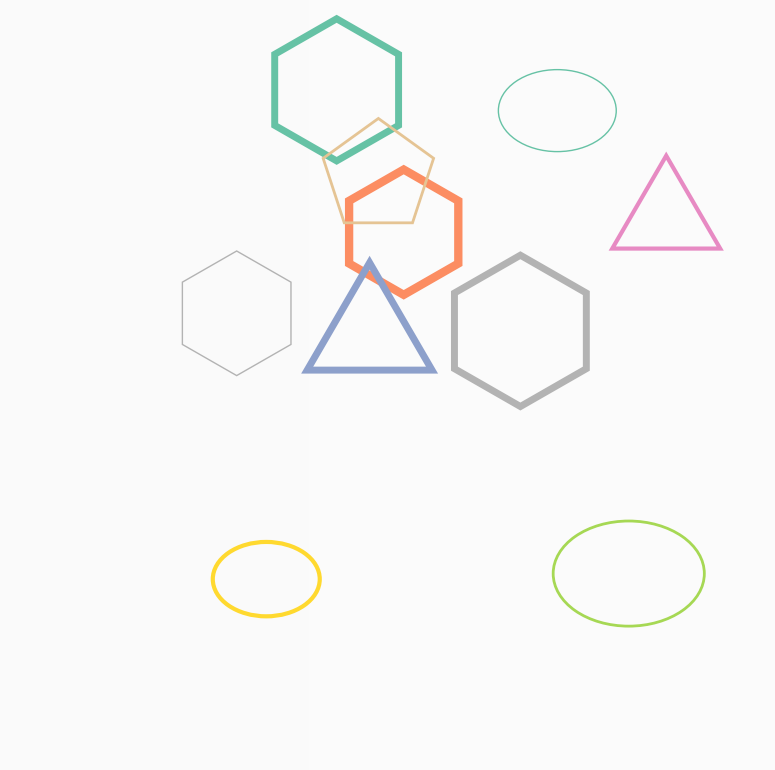[{"shape": "hexagon", "thickness": 2.5, "radius": 0.46, "center": [0.434, 0.883]}, {"shape": "oval", "thickness": 0.5, "radius": 0.38, "center": [0.719, 0.856]}, {"shape": "hexagon", "thickness": 3, "radius": 0.41, "center": [0.521, 0.698]}, {"shape": "triangle", "thickness": 2.5, "radius": 0.46, "center": [0.477, 0.566]}, {"shape": "triangle", "thickness": 1.5, "radius": 0.4, "center": [0.86, 0.717]}, {"shape": "oval", "thickness": 1, "radius": 0.49, "center": [0.811, 0.255]}, {"shape": "oval", "thickness": 1.5, "radius": 0.35, "center": [0.344, 0.248]}, {"shape": "pentagon", "thickness": 1, "radius": 0.37, "center": [0.488, 0.771]}, {"shape": "hexagon", "thickness": 0.5, "radius": 0.4, "center": [0.305, 0.593]}, {"shape": "hexagon", "thickness": 2.5, "radius": 0.49, "center": [0.671, 0.57]}]